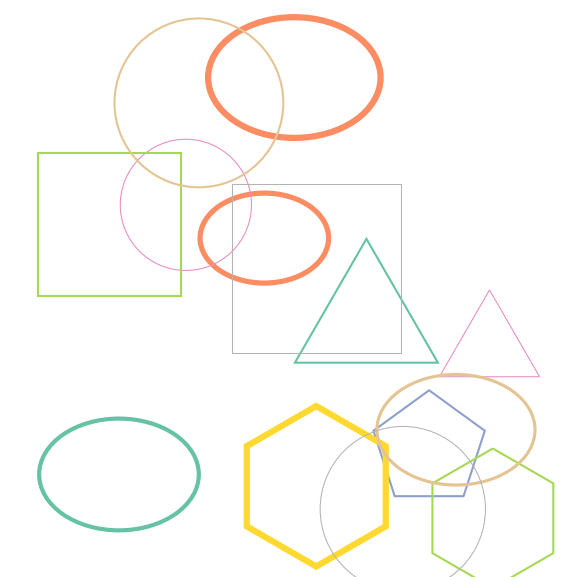[{"shape": "triangle", "thickness": 1, "radius": 0.71, "center": [0.634, 0.443]}, {"shape": "oval", "thickness": 2, "radius": 0.69, "center": [0.206, 0.178]}, {"shape": "oval", "thickness": 2.5, "radius": 0.56, "center": [0.458, 0.587]}, {"shape": "oval", "thickness": 3, "radius": 0.75, "center": [0.51, 0.865]}, {"shape": "pentagon", "thickness": 1, "radius": 0.51, "center": [0.743, 0.222]}, {"shape": "triangle", "thickness": 0.5, "radius": 0.5, "center": [0.848, 0.397]}, {"shape": "circle", "thickness": 0.5, "radius": 0.57, "center": [0.322, 0.644]}, {"shape": "hexagon", "thickness": 1, "radius": 0.6, "center": [0.853, 0.102]}, {"shape": "square", "thickness": 1, "radius": 0.62, "center": [0.189, 0.61]}, {"shape": "hexagon", "thickness": 3, "radius": 0.69, "center": [0.548, 0.157]}, {"shape": "circle", "thickness": 1, "radius": 0.73, "center": [0.344, 0.821]}, {"shape": "oval", "thickness": 1.5, "radius": 0.68, "center": [0.79, 0.255]}, {"shape": "circle", "thickness": 0.5, "radius": 0.72, "center": [0.698, 0.118]}, {"shape": "square", "thickness": 0.5, "radius": 0.73, "center": [0.548, 0.534]}]